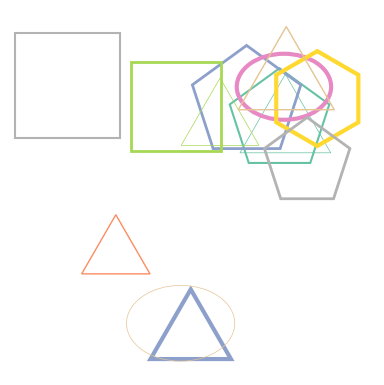[{"shape": "triangle", "thickness": 0.5, "radius": 0.68, "center": [0.741, 0.671]}, {"shape": "pentagon", "thickness": 1.5, "radius": 0.68, "center": [0.726, 0.687]}, {"shape": "triangle", "thickness": 1, "radius": 0.51, "center": [0.301, 0.34]}, {"shape": "triangle", "thickness": 3, "radius": 0.6, "center": [0.495, 0.128]}, {"shape": "pentagon", "thickness": 2, "radius": 0.74, "center": [0.641, 0.734]}, {"shape": "oval", "thickness": 3, "radius": 0.61, "center": [0.737, 0.775]}, {"shape": "triangle", "thickness": 0.5, "radius": 0.58, "center": [0.572, 0.681]}, {"shape": "square", "thickness": 2, "radius": 0.58, "center": [0.458, 0.724]}, {"shape": "hexagon", "thickness": 3, "radius": 0.62, "center": [0.824, 0.744]}, {"shape": "triangle", "thickness": 1, "radius": 0.72, "center": [0.744, 0.787]}, {"shape": "oval", "thickness": 0.5, "radius": 0.7, "center": [0.469, 0.16]}, {"shape": "square", "thickness": 1.5, "radius": 0.68, "center": [0.174, 0.778]}, {"shape": "pentagon", "thickness": 2, "radius": 0.58, "center": [0.798, 0.578]}]